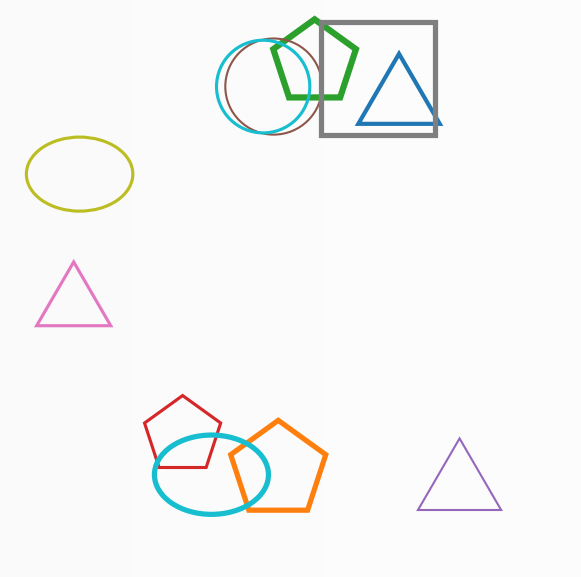[{"shape": "triangle", "thickness": 2, "radius": 0.4, "center": [0.687, 0.825]}, {"shape": "pentagon", "thickness": 2.5, "radius": 0.43, "center": [0.479, 0.185]}, {"shape": "pentagon", "thickness": 3, "radius": 0.37, "center": [0.541, 0.891]}, {"shape": "pentagon", "thickness": 1.5, "radius": 0.34, "center": [0.314, 0.245]}, {"shape": "triangle", "thickness": 1, "radius": 0.41, "center": [0.791, 0.157]}, {"shape": "circle", "thickness": 1, "radius": 0.42, "center": [0.471, 0.849]}, {"shape": "triangle", "thickness": 1.5, "radius": 0.37, "center": [0.127, 0.472]}, {"shape": "square", "thickness": 2.5, "radius": 0.49, "center": [0.651, 0.863]}, {"shape": "oval", "thickness": 1.5, "radius": 0.46, "center": [0.137, 0.698]}, {"shape": "circle", "thickness": 1.5, "radius": 0.4, "center": [0.453, 0.849]}, {"shape": "oval", "thickness": 2.5, "radius": 0.49, "center": [0.364, 0.177]}]